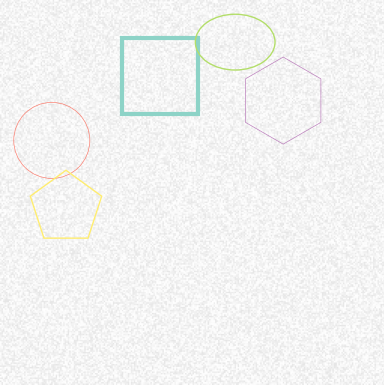[{"shape": "square", "thickness": 3, "radius": 0.5, "center": [0.416, 0.803]}, {"shape": "circle", "thickness": 0.5, "radius": 0.49, "center": [0.134, 0.635]}, {"shape": "oval", "thickness": 1, "radius": 0.52, "center": [0.611, 0.891]}, {"shape": "hexagon", "thickness": 0.5, "radius": 0.57, "center": [0.736, 0.739]}, {"shape": "pentagon", "thickness": 1, "radius": 0.49, "center": [0.171, 0.46]}]